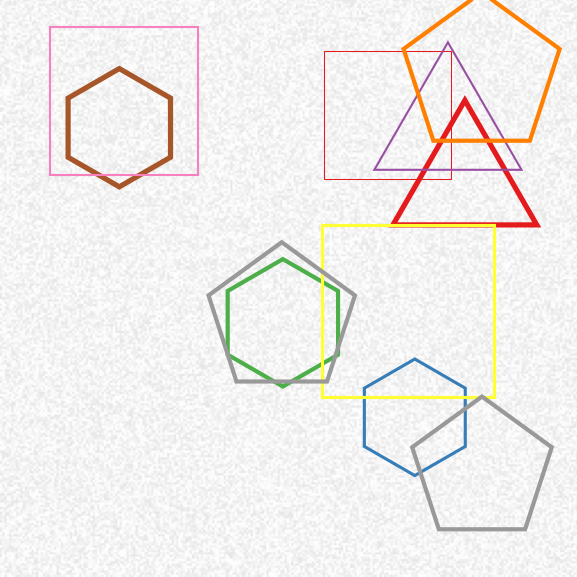[{"shape": "square", "thickness": 0.5, "radius": 0.55, "center": [0.671, 0.8]}, {"shape": "triangle", "thickness": 2.5, "radius": 0.72, "center": [0.805, 0.682]}, {"shape": "hexagon", "thickness": 1.5, "radius": 0.5, "center": [0.718, 0.277]}, {"shape": "hexagon", "thickness": 2, "radius": 0.55, "center": [0.49, 0.44]}, {"shape": "triangle", "thickness": 1, "radius": 0.74, "center": [0.776, 0.779]}, {"shape": "pentagon", "thickness": 2, "radius": 0.71, "center": [0.834, 0.87]}, {"shape": "square", "thickness": 1.5, "radius": 0.75, "center": [0.707, 0.46]}, {"shape": "hexagon", "thickness": 2.5, "radius": 0.51, "center": [0.207, 0.778]}, {"shape": "square", "thickness": 1, "radius": 0.64, "center": [0.214, 0.824]}, {"shape": "pentagon", "thickness": 2, "radius": 0.67, "center": [0.488, 0.446]}, {"shape": "pentagon", "thickness": 2, "radius": 0.64, "center": [0.835, 0.185]}]